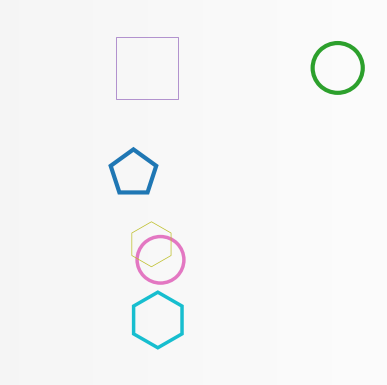[{"shape": "pentagon", "thickness": 3, "radius": 0.31, "center": [0.344, 0.55]}, {"shape": "circle", "thickness": 3, "radius": 0.32, "center": [0.871, 0.824]}, {"shape": "square", "thickness": 0.5, "radius": 0.4, "center": [0.38, 0.822]}, {"shape": "circle", "thickness": 2.5, "radius": 0.3, "center": [0.414, 0.325]}, {"shape": "hexagon", "thickness": 0.5, "radius": 0.29, "center": [0.391, 0.366]}, {"shape": "hexagon", "thickness": 2.5, "radius": 0.36, "center": [0.407, 0.169]}]